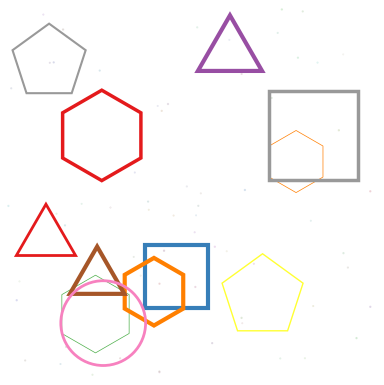[{"shape": "hexagon", "thickness": 2.5, "radius": 0.59, "center": [0.264, 0.648]}, {"shape": "triangle", "thickness": 2, "radius": 0.44, "center": [0.119, 0.381]}, {"shape": "square", "thickness": 3, "radius": 0.41, "center": [0.459, 0.283]}, {"shape": "hexagon", "thickness": 0.5, "radius": 0.5, "center": [0.248, 0.184]}, {"shape": "triangle", "thickness": 3, "radius": 0.48, "center": [0.597, 0.864]}, {"shape": "hexagon", "thickness": 3, "radius": 0.44, "center": [0.4, 0.242]}, {"shape": "hexagon", "thickness": 0.5, "radius": 0.4, "center": [0.769, 0.58]}, {"shape": "pentagon", "thickness": 1, "radius": 0.55, "center": [0.682, 0.23]}, {"shape": "triangle", "thickness": 3, "radius": 0.41, "center": [0.252, 0.278]}, {"shape": "circle", "thickness": 2, "radius": 0.55, "center": [0.268, 0.161]}, {"shape": "square", "thickness": 2.5, "radius": 0.58, "center": [0.815, 0.647]}, {"shape": "pentagon", "thickness": 1.5, "radius": 0.5, "center": [0.128, 0.839]}]